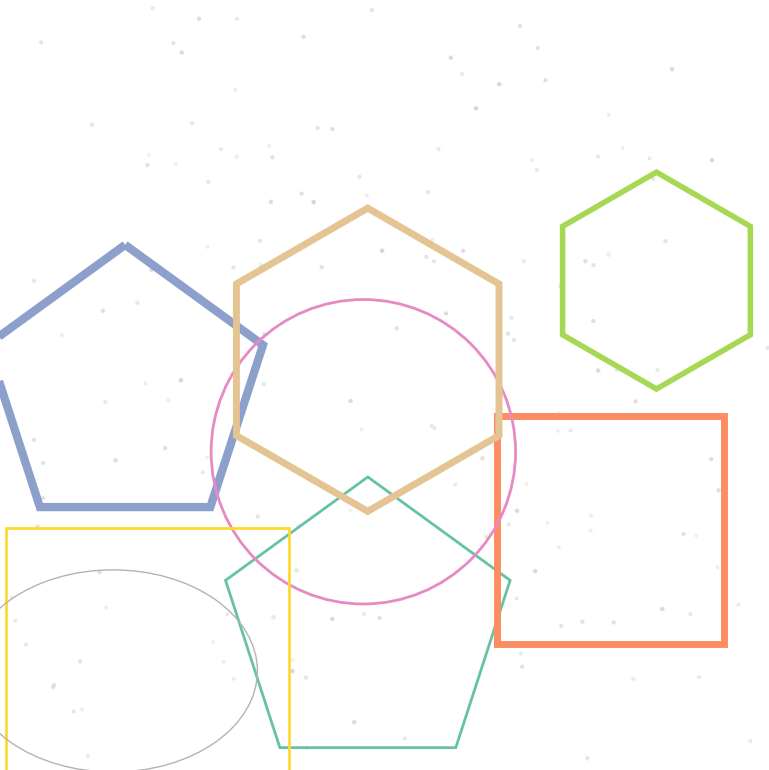[{"shape": "pentagon", "thickness": 1, "radius": 0.97, "center": [0.478, 0.186]}, {"shape": "square", "thickness": 2.5, "radius": 0.74, "center": [0.793, 0.312]}, {"shape": "pentagon", "thickness": 3, "radius": 0.94, "center": [0.163, 0.494]}, {"shape": "circle", "thickness": 1, "radius": 0.99, "center": [0.472, 0.413]}, {"shape": "hexagon", "thickness": 2, "radius": 0.7, "center": [0.853, 0.636]}, {"shape": "square", "thickness": 1, "radius": 0.92, "center": [0.191, 0.13]}, {"shape": "hexagon", "thickness": 2.5, "radius": 0.98, "center": [0.478, 0.533]}, {"shape": "oval", "thickness": 0.5, "radius": 0.94, "center": [0.147, 0.129]}]